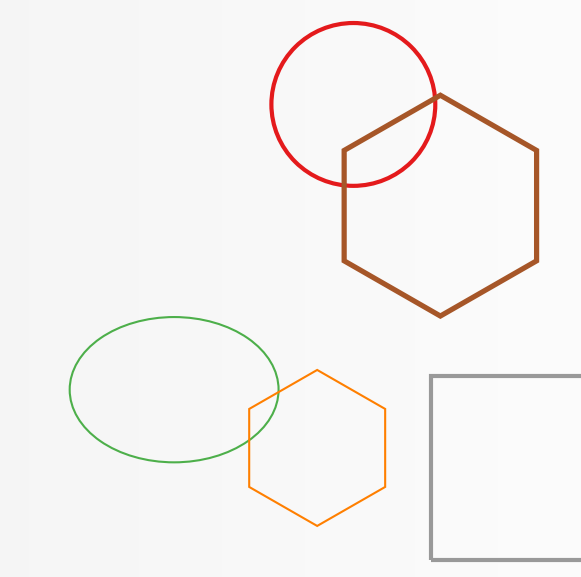[{"shape": "circle", "thickness": 2, "radius": 0.7, "center": [0.608, 0.818]}, {"shape": "oval", "thickness": 1, "radius": 0.9, "center": [0.3, 0.324]}, {"shape": "hexagon", "thickness": 1, "radius": 0.68, "center": [0.546, 0.223]}, {"shape": "hexagon", "thickness": 2.5, "radius": 0.96, "center": [0.758, 0.643]}, {"shape": "square", "thickness": 2, "radius": 0.8, "center": [0.9, 0.189]}]